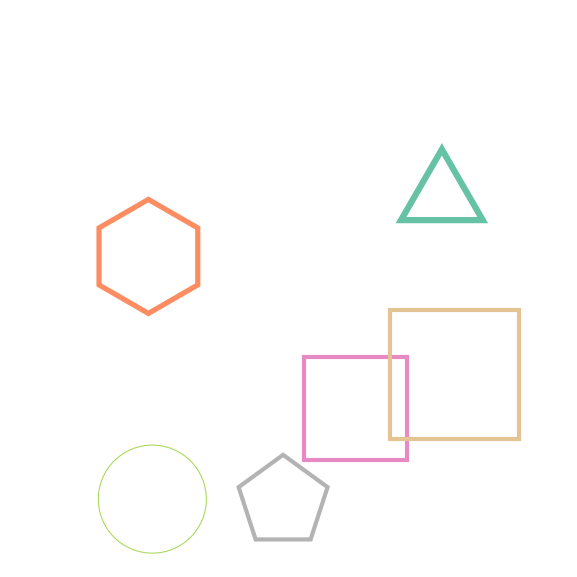[{"shape": "triangle", "thickness": 3, "radius": 0.41, "center": [0.765, 0.659]}, {"shape": "hexagon", "thickness": 2.5, "radius": 0.49, "center": [0.257, 0.555]}, {"shape": "square", "thickness": 2, "radius": 0.45, "center": [0.615, 0.292]}, {"shape": "circle", "thickness": 0.5, "radius": 0.47, "center": [0.264, 0.135]}, {"shape": "square", "thickness": 2, "radius": 0.56, "center": [0.787, 0.35]}, {"shape": "pentagon", "thickness": 2, "radius": 0.4, "center": [0.49, 0.131]}]